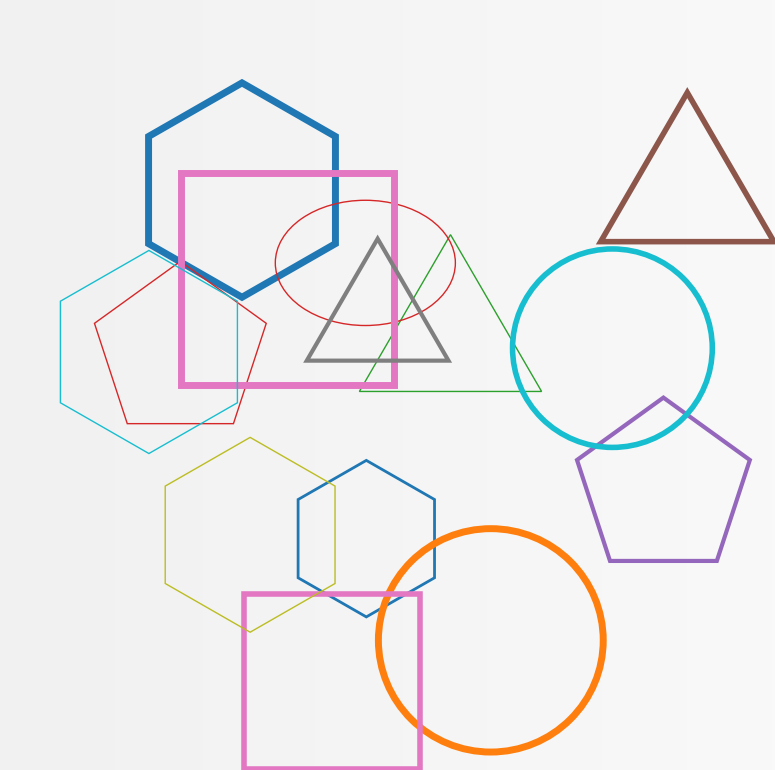[{"shape": "hexagon", "thickness": 2.5, "radius": 0.7, "center": [0.312, 0.753]}, {"shape": "hexagon", "thickness": 1, "radius": 0.51, "center": [0.473, 0.3]}, {"shape": "circle", "thickness": 2.5, "radius": 0.73, "center": [0.633, 0.168]}, {"shape": "triangle", "thickness": 0.5, "radius": 0.68, "center": [0.581, 0.559]}, {"shape": "oval", "thickness": 0.5, "radius": 0.58, "center": [0.471, 0.659]}, {"shape": "pentagon", "thickness": 0.5, "radius": 0.58, "center": [0.233, 0.544]}, {"shape": "pentagon", "thickness": 1.5, "radius": 0.59, "center": [0.856, 0.366]}, {"shape": "triangle", "thickness": 2, "radius": 0.65, "center": [0.887, 0.751]}, {"shape": "square", "thickness": 2, "radius": 0.57, "center": [0.428, 0.115]}, {"shape": "square", "thickness": 2.5, "radius": 0.69, "center": [0.371, 0.638]}, {"shape": "triangle", "thickness": 1.5, "radius": 0.53, "center": [0.487, 0.584]}, {"shape": "hexagon", "thickness": 0.5, "radius": 0.63, "center": [0.323, 0.305]}, {"shape": "hexagon", "thickness": 0.5, "radius": 0.66, "center": [0.192, 0.543]}, {"shape": "circle", "thickness": 2, "radius": 0.64, "center": [0.79, 0.548]}]